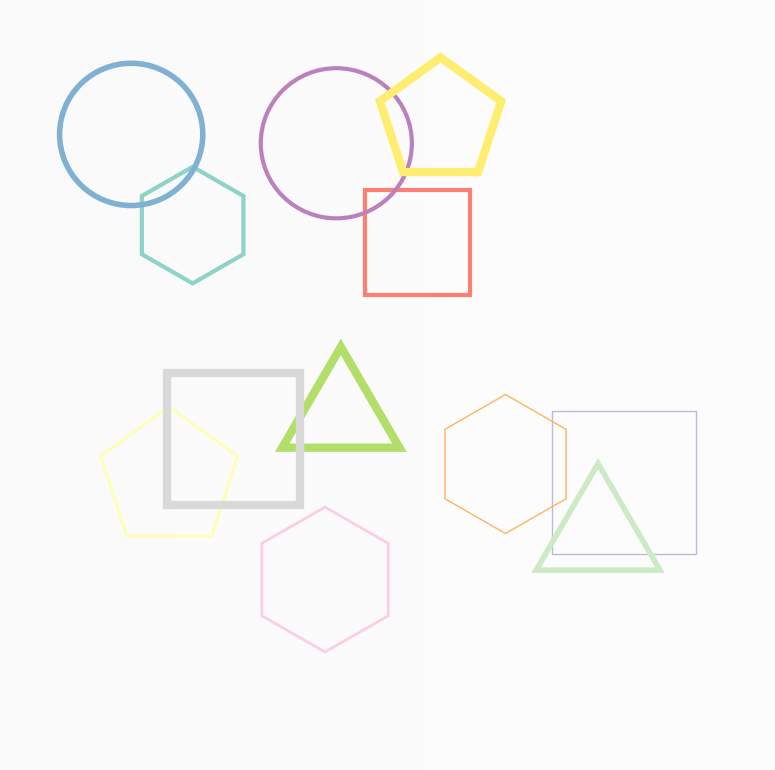[{"shape": "hexagon", "thickness": 1.5, "radius": 0.38, "center": [0.249, 0.708]}, {"shape": "pentagon", "thickness": 1, "radius": 0.46, "center": [0.218, 0.379]}, {"shape": "square", "thickness": 0.5, "radius": 0.46, "center": [0.805, 0.373]}, {"shape": "square", "thickness": 1.5, "radius": 0.34, "center": [0.538, 0.685]}, {"shape": "circle", "thickness": 2, "radius": 0.46, "center": [0.169, 0.825]}, {"shape": "hexagon", "thickness": 0.5, "radius": 0.45, "center": [0.652, 0.397]}, {"shape": "triangle", "thickness": 3, "radius": 0.44, "center": [0.44, 0.462]}, {"shape": "hexagon", "thickness": 1, "radius": 0.47, "center": [0.419, 0.247]}, {"shape": "square", "thickness": 3, "radius": 0.43, "center": [0.301, 0.43]}, {"shape": "circle", "thickness": 1.5, "radius": 0.49, "center": [0.434, 0.814]}, {"shape": "triangle", "thickness": 2, "radius": 0.46, "center": [0.772, 0.306]}, {"shape": "pentagon", "thickness": 3, "radius": 0.41, "center": [0.568, 0.843]}]